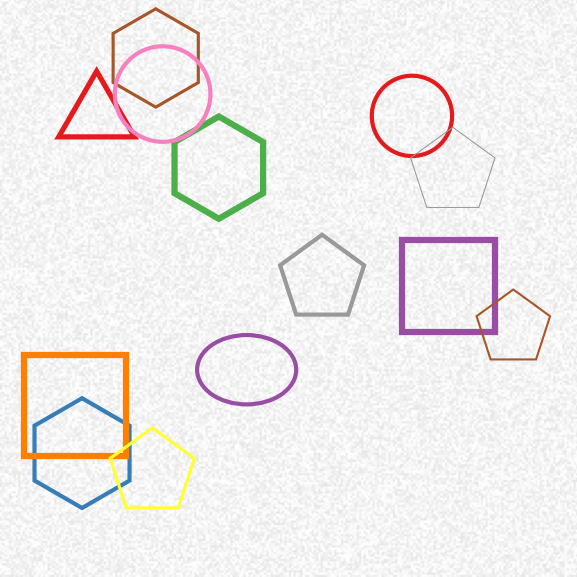[{"shape": "triangle", "thickness": 2.5, "radius": 0.38, "center": [0.167, 0.8]}, {"shape": "circle", "thickness": 2, "radius": 0.35, "center": [0.713, 0.798]}, {"shape": "hexagon", "thickness": 2, "radius": 0.48, "center": [0.142, 0.215]}, {"shape": "hexagon", "thickness": 3, "radius": 0.44, "center": [0.379, 0.709]}, {"shape": "oval", "thickness": 2, "radius": 0.43, "center": [0.427, 0.359]}, {"shape": "square", "thickness": 3, "radius": 0.4, "center": [0.776, 0.504]}, {"shape": "square", "thickness": 3, "radius": 0.44, "center": [0.13, 0.297]}, {"shape": "pentagon", "thickness": 1.5, "radius": 0.38, "center": [0.264, 0.182]}, {"shape": "hexagon", "thickness": 1.5, "radius": 0.43, "center": [0.27, 0.899]}, {"shape": "pentagon", "thickness": 1, "radius": 0.33, "center": [0.889, 0.431]}, {"shape": "circle", "thickness": 2, "radius": 0.41, "center": [0.282, 0.836]}, {"shape": "pentagon", "thickness": 0.5, "radius": 0.38, "center": [0.784, 0.702]}, {"shape": "pentagon", "thickness": 2, "radius": 0.38, "center": [0.558, 0.516]}]